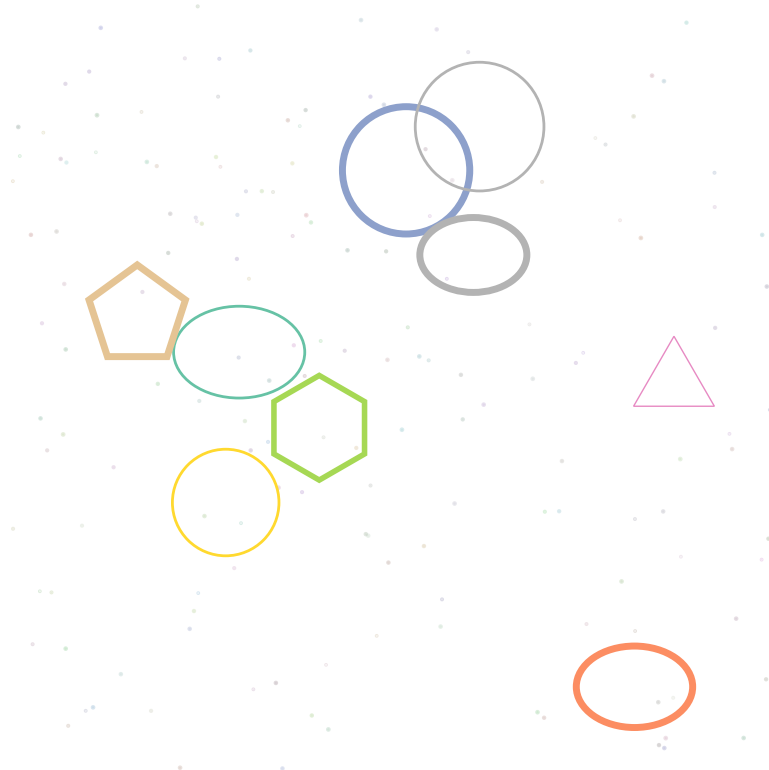[{"shape": "oval", "thickness": 1, "radius": 0.43, "center": [0.311, 0.543]}, {"shape": "oval", "thickness": 2.5, "radius": 0.38, "center": [0.824, 0.108]}, {"shape": "circle", "thickness": 2.5, "radius": 0.41, "center": [0.527, 0.779]}, {"shape": "triangle", "thickness": 0.5, "radius": 0.3, "center": [0.875, 0.503]}, {"shape": "hexagon", "thickness": 2, "radius": 0.34, "center": [0.415, 0.444]}, {"shape": "circle", "thickness": 1, "radius": 0.35, "center": [0.293, 0.347]}, {"shape": "pentagon", "thickness": 2.5, "radius": 0.33, "center": [0.178, 0.59]}, {"shape": "circle", "thickness": 1, "radius": 0.42, "center": [0.623, 0.836]}, {"shape": "oval", "thickness": 2.5, "radius": 0.35, "center": [0.615, 0.669]}]